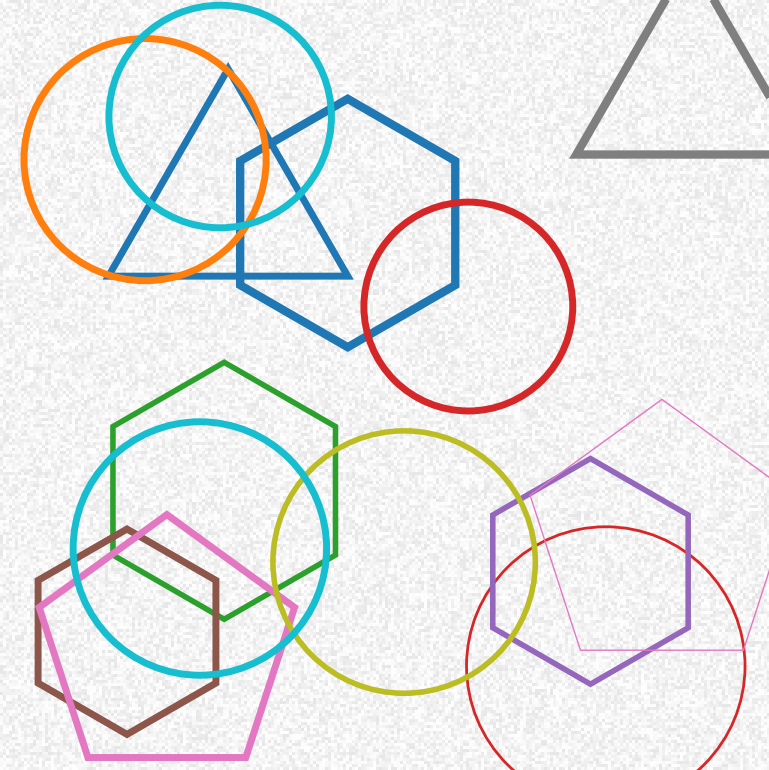[{"shape": "hexagon", "thickness": 3, "radius": 0.81, "center": [0.452, 0.71]}, {"shape": "triangle", "thickness": 2.5, "radius": 0.9, "center": [0.296, 0.731]}, {"shape": "circle", "thickness": 2.5, "radius": 0.79, "center": [0.188, 0.793]}, {"shape": "hexagon", "thickness": 2, "radius": 0.83, "center": [0.291, 0.363]}, {"shape": "circle", "thickness": 1, "radius": 0.9, "center": [0.787, 0.135]}, {"shape": "circle", "thickness": 2.5, "radius": 0.68, "center": [0.608, 0.602]}, {"shape": "hexagon", "thickness": 2, "radius": 0.73, "center": [0.767, 0.258]}, {"shape": "hexagon", "thickness": 2.5, "radius": 0.67, "center": [0.165, 0.18]}, {"shape": "pentagon", "thickness": 0.5, "radius": 0.9, "center": [0.86, 0.301]}, {"shape": "pentagon", "thickness": 2.5, "radius": 0.87, "center": [0.217, 0.157]}, {"shape": "triangle", "thickness": 3, "radius": 0.85, "center": [0.896, 0.884]}, {"shape": "circle", "thickness": 2, "radius": 0.85, "center": [0.525, 0.27]}, {"shape": "circle", "thickness": 2.5, "radius": 0.82, "center": [0.26, 0.288]}, {"shape": "circle", "thickness": 2.5, "radius": 0.72, "center": [0.286, 0.849]}]